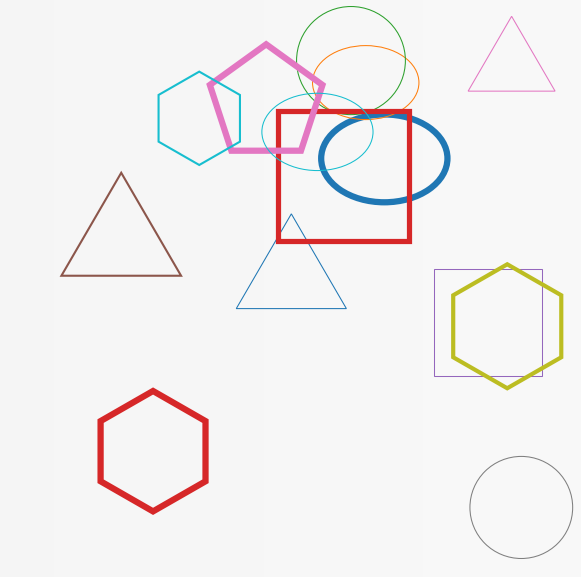[{"shape": "triangle", "thickness": 0.5, "radius": 0.55, "center": [0.501, 0.519]}, {"shape": "oval", "thickness": 3, "radius": 0.54, "center": [0.661, 0.725]}, {"shape": "oval", "thickness": 0.5, "radius": 0.46, "center": [0.629, 0.856]}, {"shape": "circle", "thickness": 0.5, "radius": 0.47, "center": [0.604, 0.894]}, {"shape": "hexagon", "thickness": 3, "radius": 0.52, "center": [0.263, 0.218]}, {"shape": "square", "thickness": 2.5, "radius": 0.56, "center": [0.591, 0.695]}, {"shape": "square", "thickness": 0.5, "radius": 0.46, "center": [0.84, 0.441]}, {"shape": "triangle", "thickness": 1, "radius": 0.59, "center": [0.209, 0.581]}, {"shape": "pentagon", "thickness": 3, "radius": 0.51, "center": [0.458, 0.821]}, {"shape": "triangle", "thickness": 0.5, "radius": 0.43, "center": [0.88, 0.885]}, {"shape": "circle", "thickness": 0.5, "radius": 0.44, "center": [0.897, 0.12]}, {"shape": "hexagon", "thickness": 2, "radius": 0.54, "center": [0.873, 0.434]}, {"shape": "hexagon", "thickness": 1, "radius": 0.4, "center": [0.343, 0.794]}, {"shape": "oval", "thickness": 0.5, "radius": 0.48, "center": [0.546, 0.771]}]